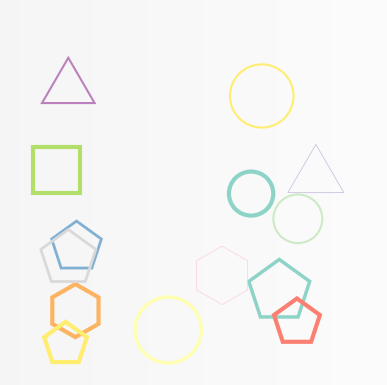[{"shape": "pentagon", "thickness": 2.5, "radius": 0.41, "center": [0.721, 0.244]}, {"shape": "circle", "thickness": 3, "radius": 0.29, "center": [0.648, 0.497]}, {"shape": "circle", "thickness": 2.5, "radius": 0.43, "center": [0.434, 0.143]}, {"shape": "triangle", "thickness": 0.5, "radius": 0.42, "center": [0.815, 0.541]}, {"shape": "pentagon", "thickness": 3, "radius": 0.31, "center": [0.766, 0.163]}, {"shape": "pentagon", "thickness": 2, "radius": 0.34, "center": [0.197, 0.358]}, {"shape": "hexagon", "thickness": 3, "radius": 0.34, "center": [0.195, 0.193]}, {"shape": "square", "thickness": 3, "radius": 0.3, "center": [0.146, 0.558]}, {"shape": "hexagon", "thickness": 0.5, "radius": 0.38, "center": [0.573, 0.285]}, {"shape": "pentagon", "thickness": 2, "radius": 0.37, "center": [0.176, 0.329]}, {"shape": "triangle", "thickness": 1.5, "radius": 0.39, "center": [0.176, 0.772]}, {"shape": "circle", "thickness": 1.5, "radius": 0.32, "center": [0.769, 0.432]}, {"shape": "pentagon", "thickness": 3, "radius": 0.29, "center": [0.169, 0.106]}, {"shape": "circle", "thickness": 1.5, "radius": 0.41, "center": [0.676, 0.751]}]